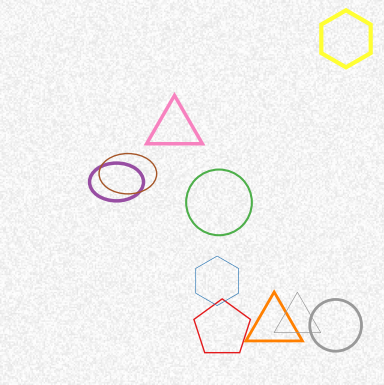[{"shape": "pentagon", "thickness": 1, "radius": 0.39, "center": [0.577, 0.146]}, {"shape": "hexagon", "thickness": 0.5, "radius": 0.32, "center": [0.564, 0.271]}, {"shape": "circle", "thickness": 1.5, "radius": 0.43, "center": [0.569, 0.474]}, {"shape": "oval", "thickness": 2.5, "radius": 0.35, "center": [0.303, 0.527]}, {"shape": "triangle", "thickness": 2, "radius": 0.42, "center": [0.712, 0.157]}, {"shape": "hexagon", "thickness": 3, "radius": 0.37, "center": [0.899, 0.899]}, {"shape": "oval", "thickness": 1, "radius": 0.37, "center": [0.332, 0.549]}, {"shape": "triangle", "thickness": 2.5, "radius": 0.42, "center": [0.453, 0.668]}, {"shape": "circle", "thickness": 2, "radius": 0.34, "center": [0.872, 0.155]}, {"shape": "triangle", "thickness": 0.5, "radius": 0.35, "center": [0.772, 0.171]}]